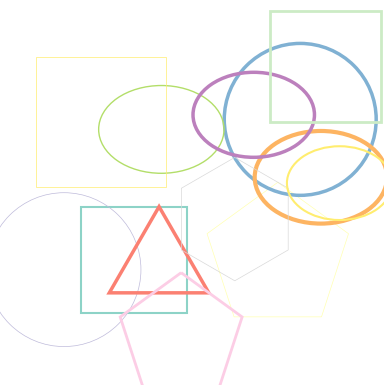[{"shape": "square", "thickness": 1.5, "radius": 0.69, "center": [0.349, 0.326]}, {"shape": "pentagon", "thickness": 0.5, "radius": 0.97, "center": [0.722, 0.333]}, {"shape": "circle", "thickness": 0.5, "radius": 1.0, "center": [0.166, 0.3]}, {"shape": "triangle", "thickness": 2.5, "radius": 0.75, "center": [0.413, 0.314]}, {"shape": "circle", "thickness": 2.5, "radius": 0.99, "center": [0.78, 0.69]}, {"shape": "oval", "thickness": 3, "radius": 0.86, "center": [0.833, 0.54]}, {"shape": "oval", "thickness": 1, "radius": 0.81, "center": [0.419, 0.664]}, {"shape": "pentagon", "thickness": 2, "radius": 0.83, "center": [0.471, 0.125]}, {"shape": "hexagon", "thickness": 0.5, "radius": 0.8, "center": [0.61, 0.431]}, {"shape": "oval", "thickness": 2.5, "radius": 0.79, "center": [0.659, 0.702]}, {"shape": "square", "thickness": 2, "radius": 0.72, "center": [0.846, 0.827]}, {"shape": "square", "thickness": 0.5, "radius": 0.84, "center": [0.262, 0.683]}, {"shape": "oval", "thickness": 1.5, "radius": 0.68, "center": [0.882, 0.524]}]